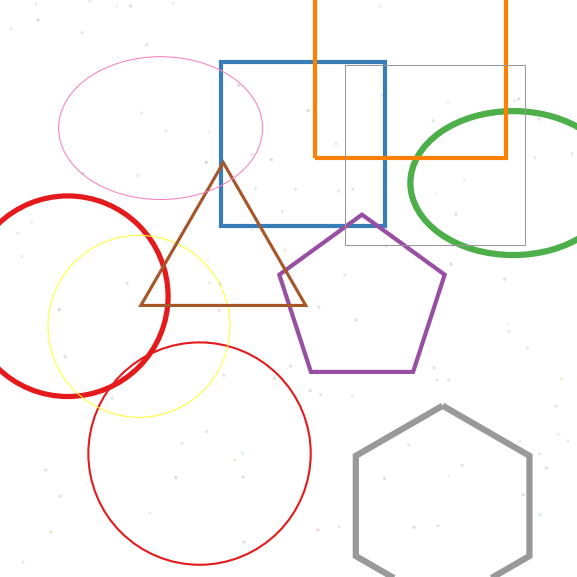[{"shape": "circle", "thickness": 1, "radius": 0.96, "center": [0.346, 0.214]}, {"shape": "circle", "thickness": 2.5, "radius": 0.87, "center": [0.117, 0.486]}, {"shape": "square", "thickness": 2, "radius": 0.71, "center": [0.525, 0.749]}, {"shape": "oval", "thickness": 3, "radius": 0.89, "center": [0.889, 0.682]}, {"shape": "pentagon", "thickness": 2, "radius": 0.75, "center": [0.627, 0.477]}, {"shape": "square", "thickness": 2, "radius": 0.83, "center": [0.711, 0.892]}, {"shape": "circle", "thickness": 0.5, "radius": 0.79, "center": [0.241, 0.434]}, {"shape": "triangle", "thickness": 1.5, "radius": 0.82, "center": [0.387, 0.553]}, {"shape": "oval", "thickness": 0.5, "radius": 0.88, "center": [0.278, 0.777]}, {"shape": "hexagon", "thickness": 3, "radius": 0.87, "center": [0.766, 0.123]}, {"shape": "square", "thickness": 0.5, "radius": 0.78, "center": [0.753, 0.731]}]